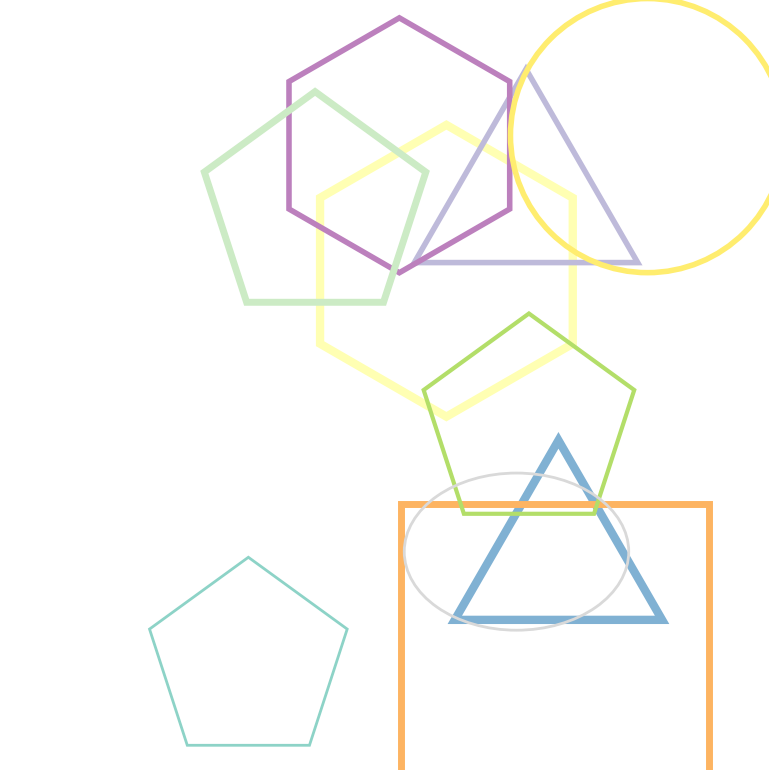[{"shape": "pentagon", "thickness": 1, "radius": 0.67, "center": [0.323, 0.141]}, {"shape": "hexagon", "thickness": 3, "radius": 0.95, "center": [0.58, 0.648]}, {"shape": "triangle", "thickness": 2, "radius": 0.84, "center": [0.683, 0.743]}, {"shape": "triangle", "thickness": 3, "radius": 0.78, "center": [0.725, 0.273]}, {"shape": "square", "thickness": 2.5, "radius": 1.0, "center": [0.721, 0.146]}, {"shape": "pentagon", "thickness": 1.5, "radius": 0.72, "center": [0.687, 0.449]}, {"shape": "oval", "thickness": 1, "radius": 0.73, "center": [0.671, 0.284]}, {"shape": "hexagon", "thickness": 2, "radius": 0.83, "center": [0.519, 0.811]}, {"shape": "pentagon", "thickness": 2.5, "radius": 0.76, "center": [0.409, 0.73]}, {"shape": "circle", "thickness": 2, "radius": 0.89, "center": [0.841, 0.824]}]